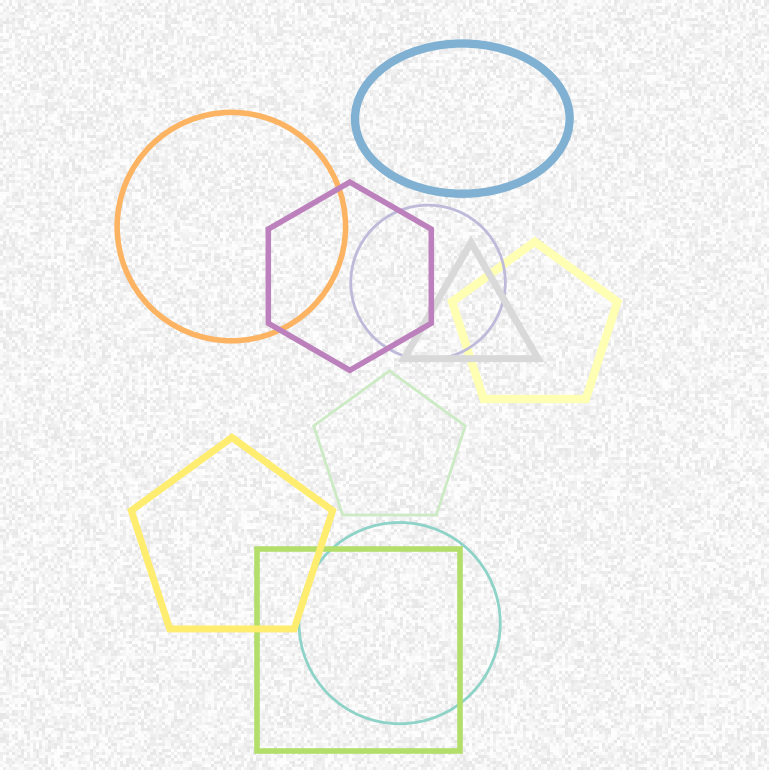[{"shape": "circle", "thickness": 1, "radius": 0.65, "center": [0.519, 0.191]}, {"shape": "pentagon", "thickness": 3, "radius": 0.56, "center": [0.694, 0.573]}, {"shape": "circle", "thickness": 1, "radius": 0.5, "center": [0.556, 0.633]}, {"shape": "oval", "thickness": 3, "radius": 0.7, "center": [0.6, 0.846]}, {"shape": "circle", "thickness": 2, "radius": 0.74, "center": [0.3, 0.706]}, {"shape": "square", "thickness": 2, "radius": 0.66, "center": [0.466, 0.156]}, {"shape": "triangle", "thickness": 2.5, "radius": 0.5, "center": [0.612, 0.584]}, {"shape": "hexagon", "thickness": 2, "radius": 0.61, "center": [0.454, 0.641]}, {"shape": "pentagon", "thickness": 1, "radius": 0.52, "center": [0.506, 0.415]}, {"shape": "pentagon", "thickness": 2.5, "radius": 0.69, "center": [0.301, 0.294]}]